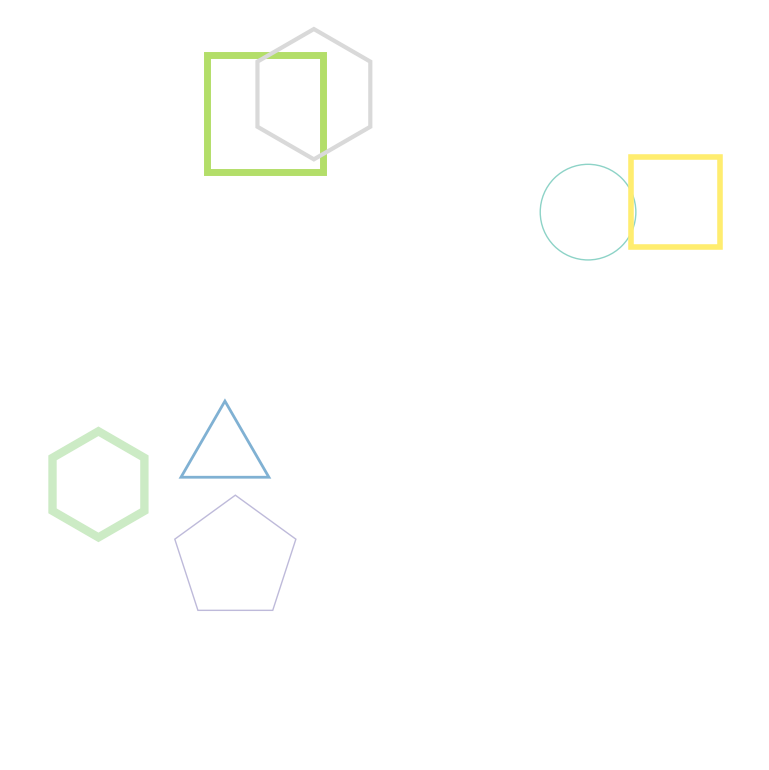[{"shape": "circle", "thickness": 0.5, "radius": 0.31, "center": [0.764, 0.725]}, {"shape": "pentagon", "thickness": 0.5, "radius": 0.41, "center": [0.306, 0.274]}, {"shape": "triangle", "thickness": 1, "radius": 0.33, "center": [0.292, 0.413]}, {"shape": "square", "thickness": 2.5, "radius": 0.38, "center": [0.344, 0.853]}, {"shape": "hexagon", "thickness": 1.5, "radius": 0.42, "center": [0.408, 0.878]}, {"shape": "hexagon", "thickness": 3, "radius": 0.34, "center": [0.128, 0.371]}, {"shape": "square", "thickness": 2, "radius": 0.29, "center": [0.878, 0.737]}]